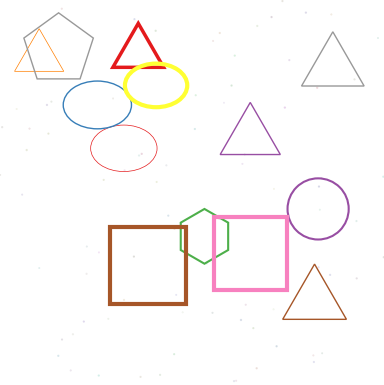[{"shape": "oval", "thickness": 0.5, "radius": 0.43, "center": [0.322, 0.615]}, {"shape": "triangle", "thickness": 2.5, "radius": 0.38, "center": [0.359, 0.863]}, {"shape": "oval", "thickness": 1, "radius": 0.44, "center": [0.253, 0.727]}, {"shape": "hexagon", "thickness": 1.5, "radius": 0.36, "center": [0.531, 0.386]}, {"shape": "circle", "thickness": 1.5, "radius": 0.4, "center": [0.826, 0.457]}, {"shape": "triangle", "thickness": 1, "radius": 0.45, "center": [0.65, 0.644]}, {"shape": "triangle", "thickness": 0.5, "radius": 0.37, "center": [0.102, 0.852]}, {"shape": "oval", "thickness": 3, "radius": 0.4, "center": [0.405, 0.778]}, {"shape": "square", "thickness": 3, "radius": 0.5, "center": [0.385, 0.311]}, {"shape": "triangle", "thickness": 1, "radius": 0.48, "center": [0.817, 0.218]}, {"shape": "square", "thickness": 3, "radius": 0.47, "center": [0.651, 0.341]}, {"shape": "triangle", "thickness": 1, "radius": 0.47, "center": [0.864, 0.824]}, {"shape": "pentagon", "thickness": 1, "radius": 0.47, "center": [0.152, 0.872]}]